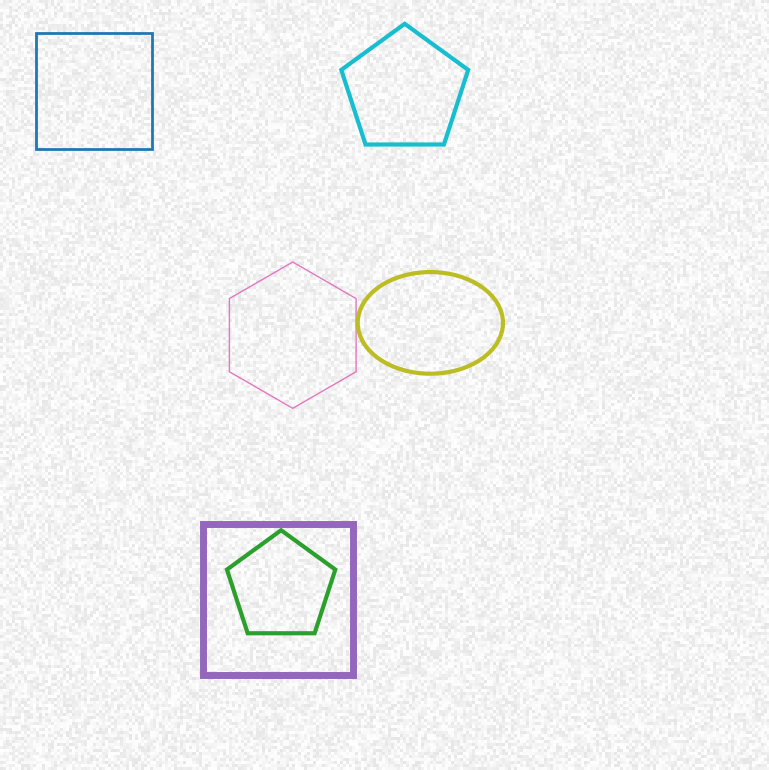[{"shape": "square", "thickness": 1, "radius": 0.38, "center": [0.122, 0.882]}, {"shape": "pentagon", "thickness": 1.5, "radius": 0.37, "center": [0.365, 0.237]}, {"shape": "square", "thickness": 2.5, "radius": 0.49, "center": [0.361, 0.222]}, {"shape": "hexagon", "thickness": 0.5, "radius": 0.48, "center": [0.38, 0.565]}, {"shape": "oval", "thickness": 1.5, "radius": 0.47, "center": [0.559, 0.581]}, {"shape": "pentagon", "thickness": 1.5, "radius": 0.43, "center": [0.526, 0.882]}]